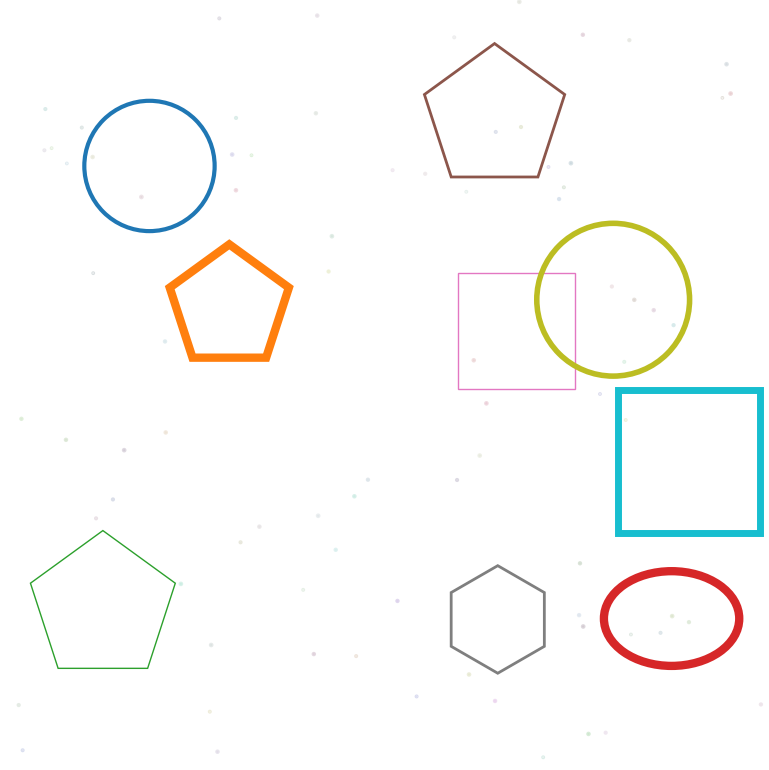[{"shape": "circle", "thickness": 1.5, "radius": 0.42, "center": [0.194, 0.784]}, {"shape": "pentagon", "thickness": 3, "radius": 0.41, "center": [0.298, 0.601]}, {"shape": "pentagon", "thickness": 0.5, "radius": 0.49, "center": [0.134, 0.212]}, {"shape": "oval", "thickness": 3, "radius": 0.44, "center": [0.872, 0.197]}, {"shape": "pentagon", "thickness": 1, "radius": 0.48, "center": [0.642, 0.848]}, {"shape": "square", "thickness": 0.5, "radius": 0.38, "center": [0.671, 0.57]}, {"shape": "hexagon", "thickness": 1, "radius": 0.35, "center": [0.646, 0.196]}, {"shape": "circle", "thickness": 2, "radius": 0.5, "center": [0.796, 0.611]}, {"shape": "square", "thickness": 2.5, "radius": 0.46, "center": [0.895, 0.401]}]